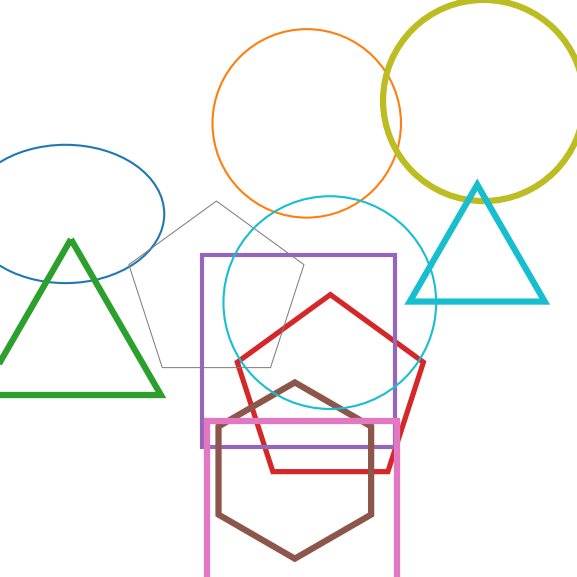[{"shape": "oval", "thickness": 1, "radius": 0.86, "center": [0.113, 0.629]}, {"shape": "circle", "thickness": 1, "radius": 0.82, "center": [0.531, 0.786]}, {"shape": "triangle", "thickness": 3, "radius": 0.9, "center": [0.123, 0.405]}, {"shape": "pentagon", "thickness": 2.5, "radius": 0.85, "center": [0.572, 0.32]}, {"shape": "square", "thickness": 2, "radius": 0.83, "center": [0.517, 0.391]}, {"shape": "hexagon", "thickness": 3, "radius": 0.76, "center": [0.511, 0.184]}, {"shape": "square", "thickness": 3, "radius": 0.82, "center": [0.522, 0.105]}, {"shape": "pentagon", "thickness": 0.5, "radius": 0.8, "center": [0.375, 0.492]}, {"shape": "circle", "thickness": 3, "radius": 0.87, "center": [0.837, 0.825]}, {"shape": "circle", "thickness": 1, "radius": 0.92, "center": [0.571, 0.475]}, {"shape": "triangle", "thickness": 3, "radius": 0.67, "center": [0.826, 0.544]}]